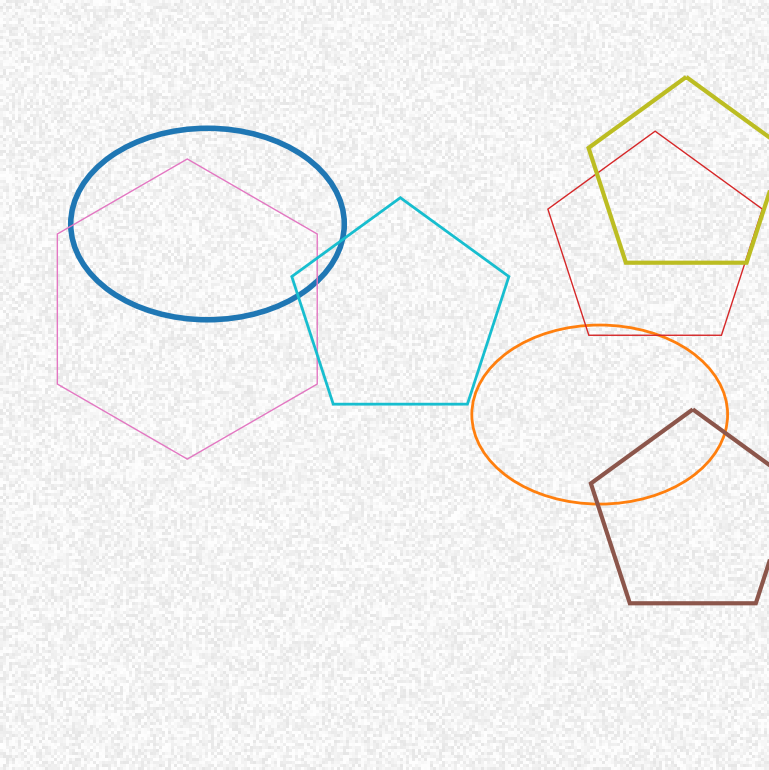[{"shape": "oval", "thickness": 2, "radius": 0.89, "center": [0.269, 0.709]}, {"shape": "oval", "thickness": 1, "radius": 0.83, "center": [0.779, 0.462]}, {"shape": "pentagon", "thickness": 0.5, "radius": 0.73, "center": [0.851, 0.683]}, {"shape": "pentagon", "thickness": 1.5, "radius": 0.7, "center": [0.9, 0.329]}, {"shape": "hexagon", "thickness": 0.5, "radius": 0.97, "center": [0.243, 0.599]}, {"shape": "pentagon", "thickness": 1.5, "radius": 0.67, "center": [0.891, 0.767]}, {"shape": "pentagon", "thickness": 1, "radius": 0.74, "center": [0.52, 0.595]}]